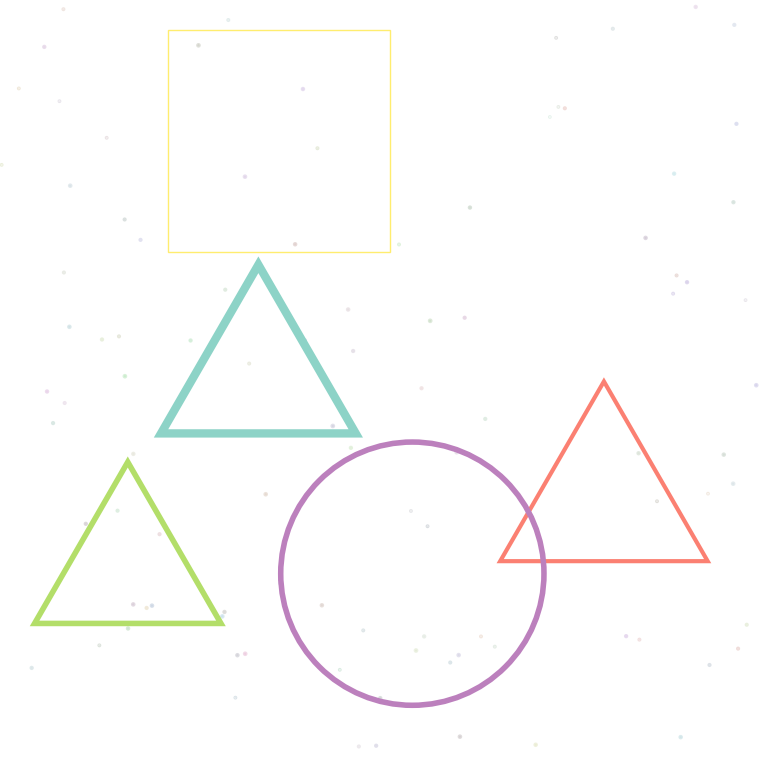[{"shape": "triangle", "thickness": 3, "radius": 0.73, "center": [0.336, 0.51]}, {"shape": "triangle", "thickness": 1.5, "radius": 0.78, "center": [0.784, 0.349]}, {"shape": "triangle", "thickness": 2, "radius": 0.7, "center": [0.166, 0.26]}, {"shape": "circle", "thickness": 2, "radius": 0.85, "center": [0.536, 0.255]}, {"shape": "square", "thickness": 0.5, "radius": 0.72, "center": [0.362, 0.817]}]